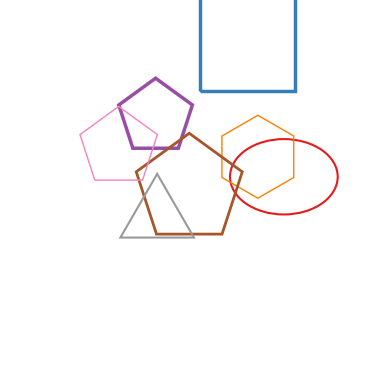[{"shape": "oval", "thickness": 1.5, "radius": 0.7, "center": [0.737, 0.541]}, {"shape": "square", "thickness": 2.5, "radius": 0.62, "center": [0.643, 0.888]}, {"shape": "pentagon", "thickness": 2.5, "radius": 0.5, "center": [0.404, 0.696]}, {"shape": "hexagon", "thickness": 1, "radius": 0.54, "center": [0.67, 0.593]}, {"shape": "pentagon", "thickness": 2, "radius": 0.72, "center": [0.492, 0.509]}, {"shape": "pentagon", "thickness": 1, "radius": 0.53, "center": [0.308, 0.618]}, {"shape": "triangle", "thickness": 1.5, "radius": 0.55, "center": [0.408, 0.438]}]